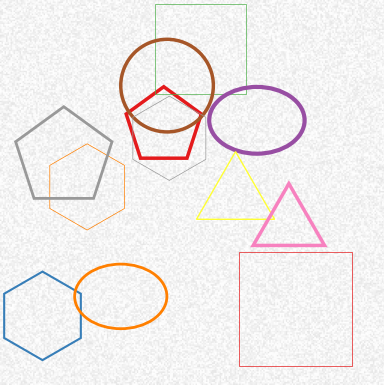[{"shape": "square", "thickness": 0.5, "radius": 0.74, "center": [0.768, 0.197]}, {"shape": "pentagon", "thickness": 2.5, "radius": 0.51, "center": [0.425, 0.672]}, {"shape": "hexagon", "thickness": 1.5, "radius": 0.57, "center": [0.11, 0.18]}, {"shape": "square", "thickness": 0.5, "radius": 0.59, "center": [0.521, 0.873]}, {"shape": "oval", "thickness": 3, "radius": 0.62, "center": [0.667, 0.688]}, {"shape": "oval", "thickness": 2, "radius": 0.6, "center": [0.314, 0.23]}, {"shape": "hexagon", "thickness": 0.5, "radius": 0.56, "center": [0.226, 0.515]}, {"shape": "triangle", "thickness": 1, "radius": 0.59, "center": [0.612, 0.489]}, {"shape": "circle", "thickness": 2.5, "radius": 0.6, "center": [0.434, 0.778]}, {"shape": "triangle", "thickness": 2.5, "radius": 0.53, "center": [0.75, 0.416]}, {"shape": "hexagon", "thickness": 0.5, "radius": 0.55, "center": [0.44, 0.641]}, {"shape": "pentagon", "thickness": 2, "radius": 0.66, "center": [0.166, 0.591]}]